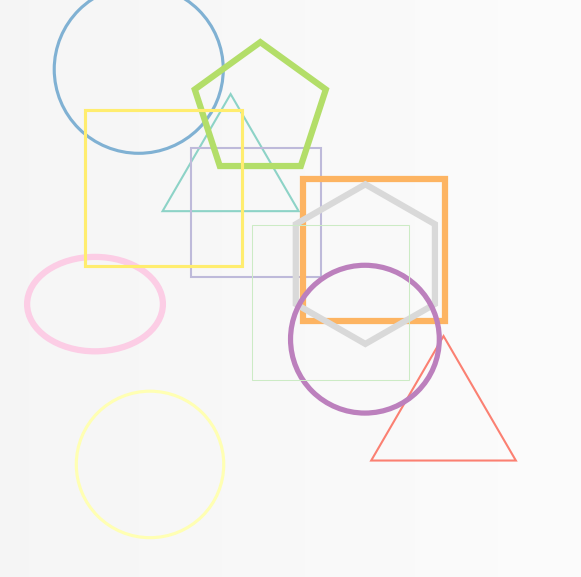[{"shape": "triangle", "thickness": 1, "radius": 0.68, "center": [0.397, 0.701]}, {"shape": "circle", "thickness": 1.5, "radius": 0.63, "center": [0.258, 0.195]}, {"shape": "square", "thickness": 1, "radius": 0.56, "center": [0.44, 0.632]}, {"shape": "triangle", "thickness": 1, "radius": 0.72, "center": [0.763, 0.274]}, {"shape": "circle", "thickness": 1.5, "radius": 0.73, "center": [0.239, 0.879]}, {"shape": "square", "thickness": 3, "radius": 0.61, "center": [0.644, 0.566]}, {"shape": "pentagon", "thickness": 3, "radius": 0.59, "center": [0.448, 0.808]}, {"shape": "oval", "thickness": 3, "radius": 0.58, "center": [0.163, 0.473]}, {"shape": "hexagon", "thickness": 3, "radius": 0.69, "center": [0.629, 0.542]}, {"shape": "circle", "thickness": 2.5, "radius": 0.64, "center": [0.628, 0.412]}, {"shape": "square", "thickness": 0.5, "radius": 0.67, "center": [0.569, 0.476]}, {"shape": "square", "thickness": 1.5, "radius": 0.68, "center": [0.281, 0.673]}]